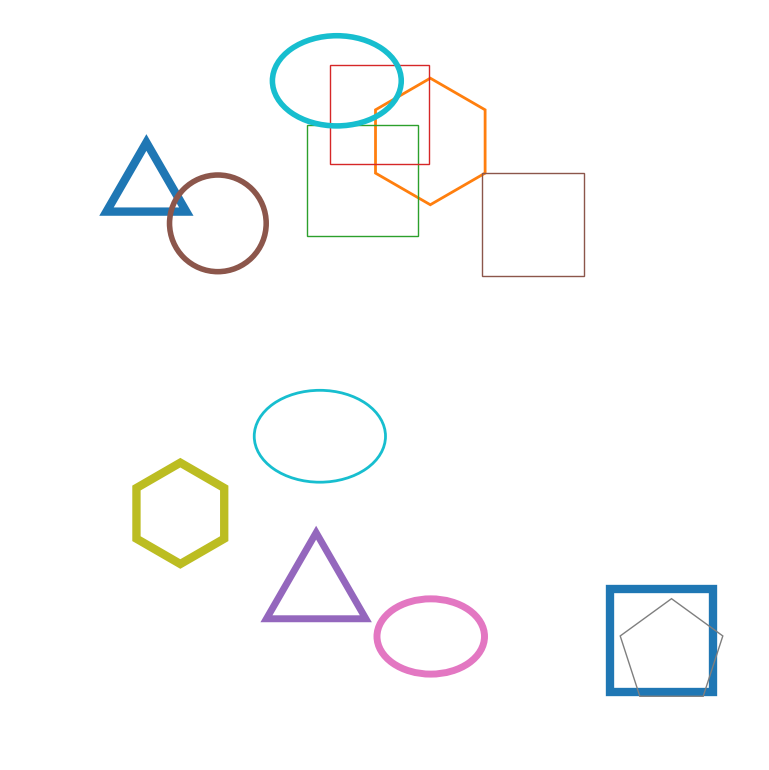[{"shape": "triangle", "thickness": 3, "radius": 0.3, "center": [0.19, 0.755]}, {"shape": "square", "thickness": 3, "radius": 0.34, "center": [0.859, 0.169]}, {"shape": "hexagon", "thickness": 1, "radius": 0.41, "center": [0.559, 0.816]}, {"shape": "square", "thickness": 0.5, "radius": 0.36, "center": [0.47, 0.765]}, {"shape": "square", "thickness": 0.5, "radius": 0.32, "center": [0.493, 0.851]}, {"shape": "triangle", "thickness": 2.5, "radius": 0.37, "center": [0.411, 0.234]}, {"shape": "circle", "thickness": 2, "radius": 0.31, "center": [0.283, 0.71]}, {"shape": "square", "thickness": 0.5, "radius": 0.33, "center": [0.692, 0.708]}, {"shape": "oval", "thickness": 2.5, "radius": 0.35, "center": [0.559, 0.173]}, {"shape": "pentagon", "thickness": 0.5, "radius": 0.35, "center": [0.872, 0.152]}, {"shape": "hexagon", "thickness": 3, "radius": 0.33, "center": [0.234, 0.333]}, {"shape": "oval", "thickness": 2, "radius": 0.42, "center": [0.437, 0.895]}, {"shape": "oval", "thickness": 1, "radius": 0.43, "center": [0.415, 0.433]}]